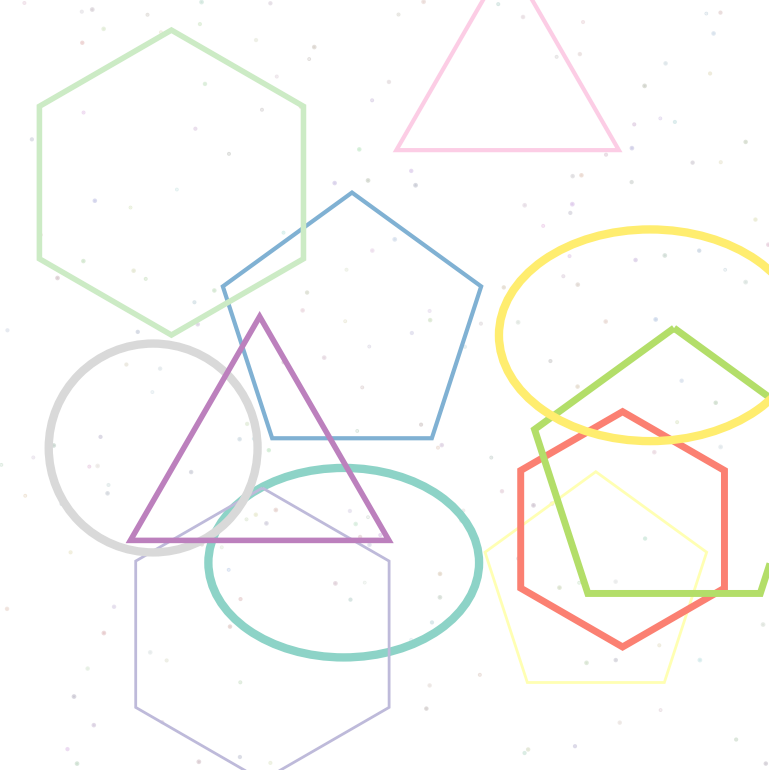[{"shape": "oval", "thickness": 3, "radius": 0.88, "center": [0.446, 0.269]}, {"shape": "pentagon", "thickness": 1, "radius": 0.76, "center": [0.774, 0.236]}, {"shape": "hexagon", "thickness": 1, "radius": 0.95, "center": [0.341, 0.176]}, {"shape": "hexagon", "thickness": 2.5, "radius": 0.76, "center": [0.809, 0.313]}, {"shape": "pentagon", "thickness": 1.5, "radius": 0.88, "center": [0.457, 0.574]}, {"shape": "pentagon", "thickness": 2.5, "radius": 0.95, "center": [0.875, 0.383]}, {"shape": "triangle", "thickness": 1.5, "radius": 0.83, "center": [0.659, 0.888]}, {"shape": "circle", "thickness": 3, "radius": 0.68, "center": [0.199, 0.418]}, {"shape": "triangle", "thickness": 2, "radius": 0.97, "center": [0.337, 0.395]}, {"shape": "hexagon", "thickness": 2, "radius": 0.99, "center": [0.223, 0.763]}, {"shape": "oval", "thickness": 3, "radius": 0.98, "center": [0.844, 0.565]}]